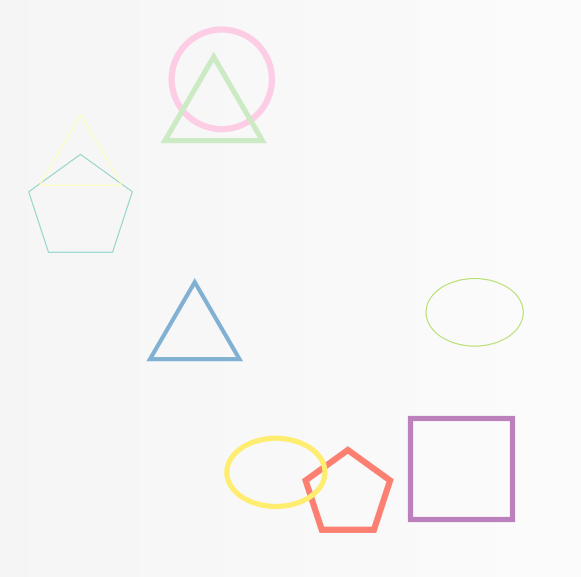[{"shape": "pentagon", "thickness": 0.5, "radius": 0.47, "center": [0.139, 0.638]}, {"shape": "triangle", "thickness": 0.5, "radius": 0.41, "center": [0.139, 0.719]}, {"shape": "pentagon", "thickness": 3, "radius": 0.38, "center": [0.598, 0.144]}, {"shape": "triangle", "thickness": 2, "radius": 0.44, "center": [0.335, 0.422]}, {"shape": "oval", "thickness": 0.5, "radius": 0.42, "center": [0.817, 0.458]}, {"shape": "circle", "thickness": 3, "radius": 0.43, "center": [0.382, 0.862]}, {"shape": "square", "thickness": 2.5, "radius": 0.44, "center": [0.793, 0.188]}, {"shape": "triangle", "thickness": 2.5, "radius": 0.48, "center": [0.368, 0.804]}, {"shape": "oval", "thickness": 2.5, "radius": 0.42, "center": [0.475, 0.181]}]